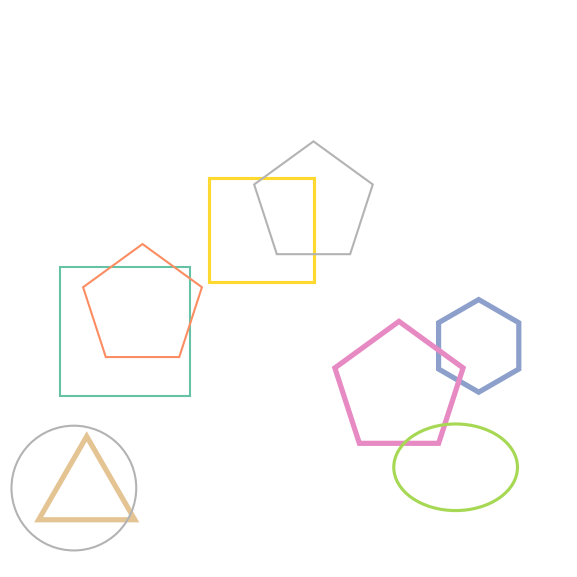[{"shape": "square", "thickness": 1, "radius": 0.56, "center": [0.216, 0.425]}, {"shape": "pentagon", "thickness": 1, "radius": 0.54, "center": [0.247, 0.468]}, {"shape": "hexagon", "thickness": 2.5, "radius": 0.4, "center": [0.829, 0.4]}, {"shape": "pentagon", "thickness": 2.5, "radius": 0.58, "center": [0.691, 0.326]}, {"shape": "oval", "thickness": 1.5, "radius": 0.54, "center": [0.789, 0.19]}, {"shape": "square", "thickness": 1.5, "radius": 0.45, "center": [0.453, 0.601]}, {"shape": "triangle", "thickness": 2.5, "radius": 0.48, "center": [0.15, 0.147]}, {"shape": "pentagon", "thickness": 1, "radius": 0.54, "center": [0.543, 0.646]}, {"shape": "circle", "thickness": 1, "radius": 0.54, "center": [0.128, 0.154]}]